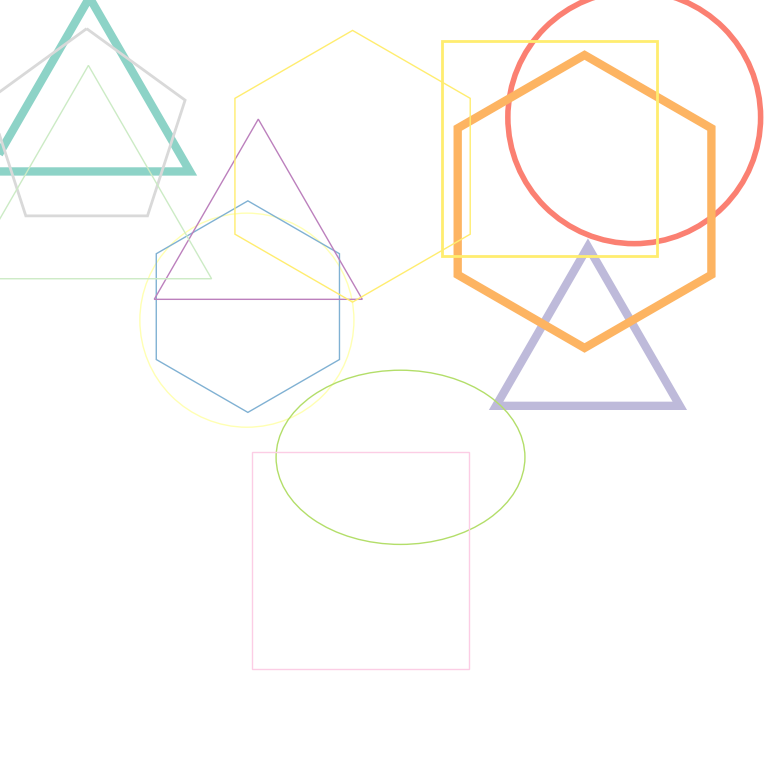[{"shape": "triangle", "thickness": 3, "radius": 0.75, "center": [0.116, 0.853]}, {"shape": "circle", "thickness": 0.5, "radius": 0.7, "center": [0.321, 0.584]}, {"shape": "triangle", "thickness": 3, "radius": 0.69, "center": [0.764, 0.542]}, {"shape": "circle", "thickness": 2, "radius": 0.82, "center": [0.824, 0.848]}, {"shape": "hexagon", "thickness": 0.5, "radius": 0.69, "center": [0.322, 0.602]}, {"shape": "hexagon", "thickness": 3, "radius": 0.95, "center": [0.759, 0.738]}, {"shape": "oval", "thickness": 0.5, "radius": 0.81, "center": [0.52, 0.406]}, {"shape": "square", "thickness": 0.5, "radius": 0.7, "center": [0.469, 0.272]}, {"shape": "pentagon", "thickness": 1, "radius": 0.67, "center": [0.113, 0.828]}, {"shape": "triangle", "thickness": 0.5, "radius": 0.78, "center": [0.335, 0.689]}, {"shape": "triangle", "thickness": 0.5, "radius": 0.92, "center": [0.115, 0.73]}, {"shape": "square", "thickness": 1, "radius": 0.7, "center": [0.714, 0.807]}, {"shape": "hexagon", "thickness": 0.5, "radius": 0.88, "center": [0.458, 0.784]}]